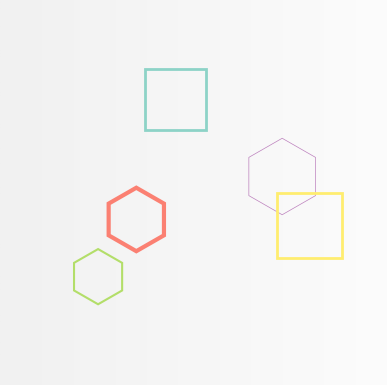[{"shape": "square", "thickness": 2, "radius": 0.4, "center": [0.453, 0.742]}, {"shape": "hexagon", "thickness": 3, "radius": 0.41, "center": [0.352, 0.43]}, {"shape": "hexagon", "thickness": 1.5, "radius": 0.36, "center": [0.253, 0.281]}, {"shape": "hexagon", "thickness": 0.5, "radius": 0.5, "center": [0.728, 0.542]}, {"shape": "square", "thickness": 2, "radius": 0.42, "center": [0.798, 0.414]}]